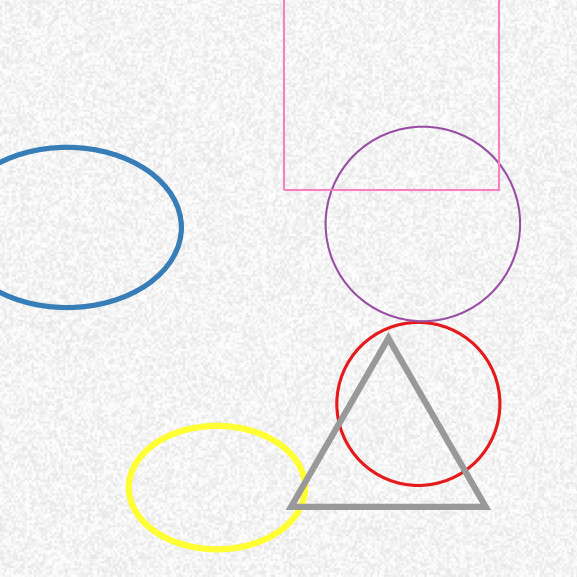[{"shape": "circle", "thickness": 1.5, "radius": 0.71, "center": [0.724, 0.3]}, {"shape": "oval", "thickness": 2.5, "radius": 0.99, "center": [0.116, 0.605]}, {"shape": "circle", "thickness": 1, "radius": 0.84, "center": [0.732, 0.611]}, {"shape": "oval", "thickness": 3, "radius": 0.76, "center": [0.376, 0.155]}, {"shape": "square", "thickness": 1, "radius": 0.93, "center": [0.678, 0.856]}, {"shape": "triangle", "thickness": 3, "radius": 0.97, "center": [0.673, 0.219]}]